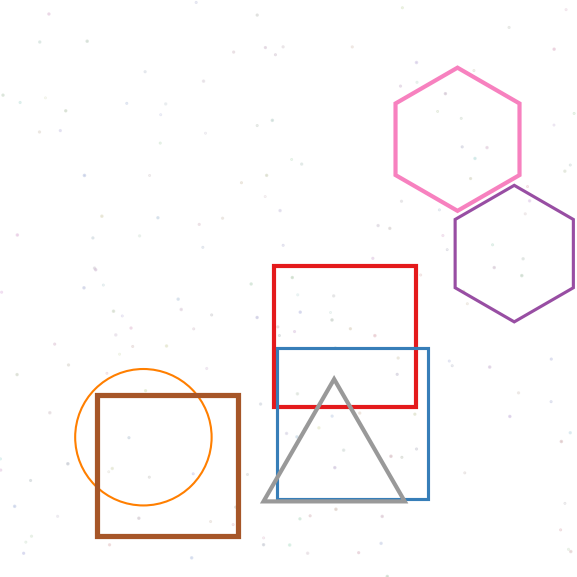[{"shape": "square", "thickness": 2, "radius": 0.61, "center": [0.597, 0.417]}, {"shape": "square", "thickness": 1.5, "radius": 0.65, "center": [0.61, 0.266]}, {"shape": "hexagon", "thickness": 1.5, "radius": 0.59, "center": [0.89, 0.56]}, {"shape": "circle", "thickness": 1, "radius": 0.59, "center": [0.248, 0.242]}, {"shape": "square", "thickness": 2.5, "radius": 0.61, "center": [0.29, 0.193]}, {"shape": "hexagon", "thickness": 2, "radius": 0.62, "center": [0.792, 0.758]}, {"shape": "triangle", "thickness": 2, "radius": 0.71, "center": [0.579, 0.201]}]